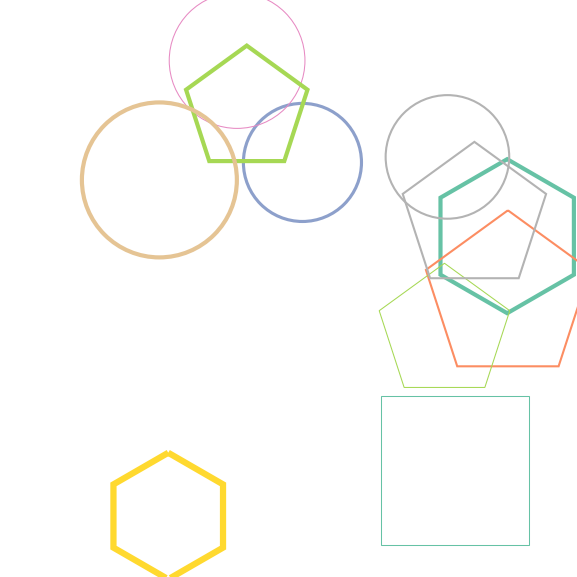[{"shape": "square", "thickness": 0.5, "radius": 0.64, "center": [0.788, 0.184]}, {"shape": "hexagon", "thickness": 2, "radius": 0.67, "center": [0.878, 0.59]}, {"shape": "pentagon", "thickness": 1, "radius": 0.75, "center": [0.879, 0.486]}, {"shape": "circle", "thickness": 1.5, "radius": 0.51, "center": [0.524, 0.718]}, {"shape": "circle", "thickness": 0.5, "radius": 0.59, "center": [0.411, 0.894]}, {"shape": "pentagon", "thickness": 2, "radius": 0.55, "center": [0.427, 0.81]}, {"shape": "pentagon", "thickness": 0.5, "radius": 0.59, "center": [0.77, 0.424]}, {"shape": "hexagon", "thickness": 3, "radius": 0.55, "center": [0.291, 0.106]}, {"shape": "circle", "thickness": 2, "radius": 0.67, "center": [0.276, 0.688]}, {"shape": "circle", "thickness": 1, "radius": 0.54, "center": [0.775, 0.727]}, {"shape": "pentagon", "thickness": 1, "radius": 0.65, "center": [0.821, 0.623]}]